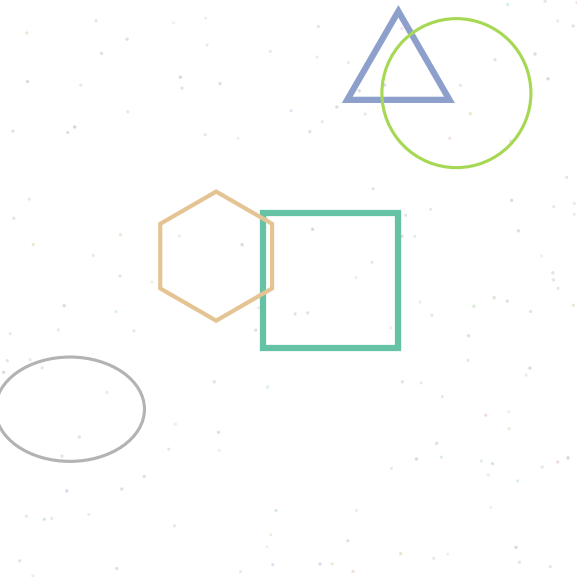[{"shape": "square", "thickness": 3, "radius": 0.59, "center": [0.573, 0.514]}, {"shape": "triangle", "thickness": 3, "radius": 0.51, "center": [0.69, 0.877]}, {"shape": "circle", "thickness": 1.5, "radius": 0.65, "center": [0.79, 0.838]}, {"shape": "hexagon", "thickness": 2, "radius": 0.56, "center": [0.374, 0.556]}, {"shape": "oval", "thickness": 1.5, "radius": 0.65, "center": [0.121, 0.291]}]